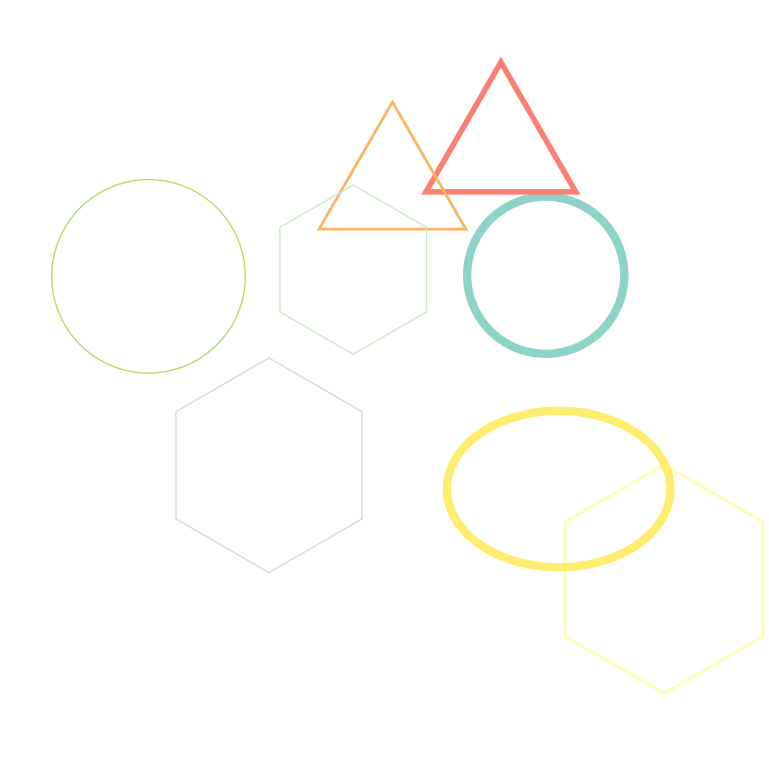[{"shape": "circle", "thickness": 3, "radius": 0.51, "center": [0.709, 0.643]}, {"shape": "hexagon", "thickness": 1, "radius": 0.74, "center": [0.862, 0.248]}, {"shape": "triangle", "thickness": 2, "radius": 0.56, "center": [0.651, 0.807]}, {"shape": "triangle", "thickness": 1, "radius": 0.55, "center": [0.51, 0.757]}, {"shape": "circle", "thickness": 0.5, "radius": 0.63, "center": [0.193, 0.641]}, {"shape": "hexagon", "thickness": 0.5, "radius": 0.7, "center": [0.349, 0.396]}, {"shape": "hexagon", "thickness": 0.5, "radius": 0.55, "center": [0.459, 0.65]}, {"shape": "oval", "thickness": 3, "radius": 0.73, "center": [0.726, 0.365]}]